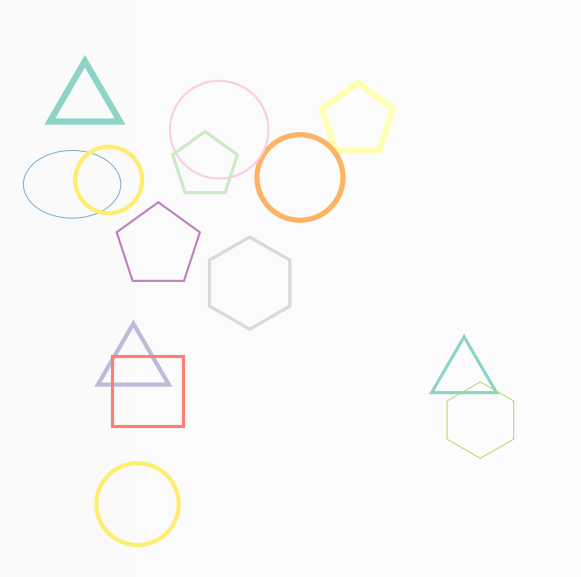[{"shape": "triangle", "thickness": 3, "radius": 0.35, "center": [0.146, 0.823]}, {"shape": "triangle", "thickness": 1.5, "radius": 0.32, "center": [0.798, 0.351]}, {"shape": "pentagon", "thickness": 3, "radius": 0.32, "center": [0.615, 0.791]}, {"shape": "triangle", "thickness": 2, "radius": 0.35, "center": [0.229, 0.368]}, {"shape": "square", "thickness": 1.5, "radius": 0.31, "center": [0.255, 0.322]}, {"shape": "oval", "thickness": 0.5, "radius": 0.42, "center": [0.124, 0.68]}, {"shape": "circle", "thickness": 2.5, "radius": 0.37, "center": [0.516, 0.692]}, {"shape": "hexagon", "thickness": 0.5, "radius": 0.33, "center": [0.826, 0.272]}, {"shape": "circle", "thickness": 1, "radius": 0.42, "center": [0.377, 0.775]}, {"shape": "hexagon", "thickness": 1.5, "radius": 0.4, "center": [0.43, 0.509]}, {"shape": "pentagon", "thickness": 1, "radius": 0.38, "center": [0.272, 0.574]}, {"shape": "pentagon", "thickness": 1.5, "radius": 0.29, "center": [0.353, 0.713]}, {"shape": "circle", "thickness": 2, "radius": 0.29, "center": [0.187, 0.688]}, {"shape": "circle", "thickness": 2, "radius": 0.35, "center": [0.237, 0.126]}]